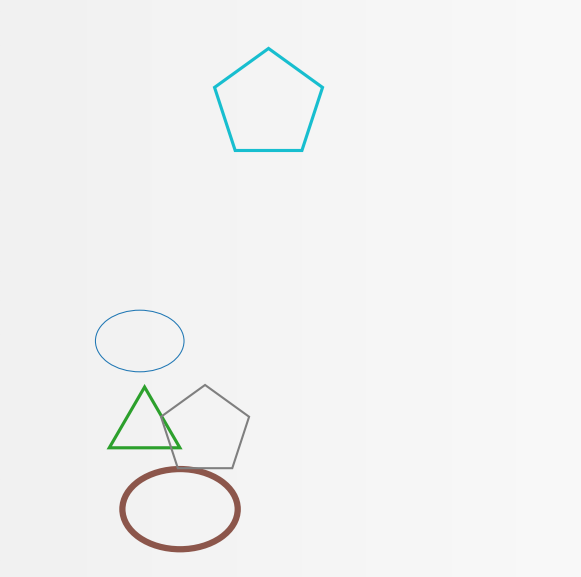[{"shape": "oval", "thickness": 0.5, "radius": 0.38, "center": [0.24, 0.409]}, {"shape": "triangle", "thickness": 1.5, "radius": 0.35, "center": [0.249, 0.259]}, {"shape": "oval", "thickness": 3, "radius": 0.5, "center": [0.31, 0.117]}, {"shape": "pentagon", "thickness": 1, "radius": 0.4, "center": [0.353, 0.253]}, {"shape": "pentagon", "thickness": 1.5, "radius": 0.49, "center": [0.462, 0.818]}]